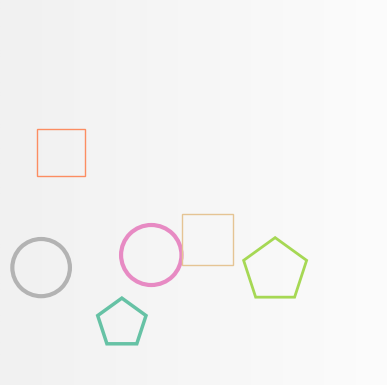[{"shape": "pentagon", "thickness": 2.5, "radius": 0.33, "center": [0.314, 0.16]}, {"shape": "square", "thickness": 1, "radius": 0.31, "center": [0.156, 0.604]}, {"shape": "circle", "thickness": 3, "radius": 0.39, "center": [0.39, 0.338]}, {"shape": "pentagon", "thickness": 2, "radius": 0.43, "center": [0.71, 0.297]}, {"shape": "square", "thickness": 1, "radius": 0.33, "center": [0.537, 0.378]}, {"shape": "circle", "thickness": 3, "radius": 0.37, "center": [0.106, 0.305]}]